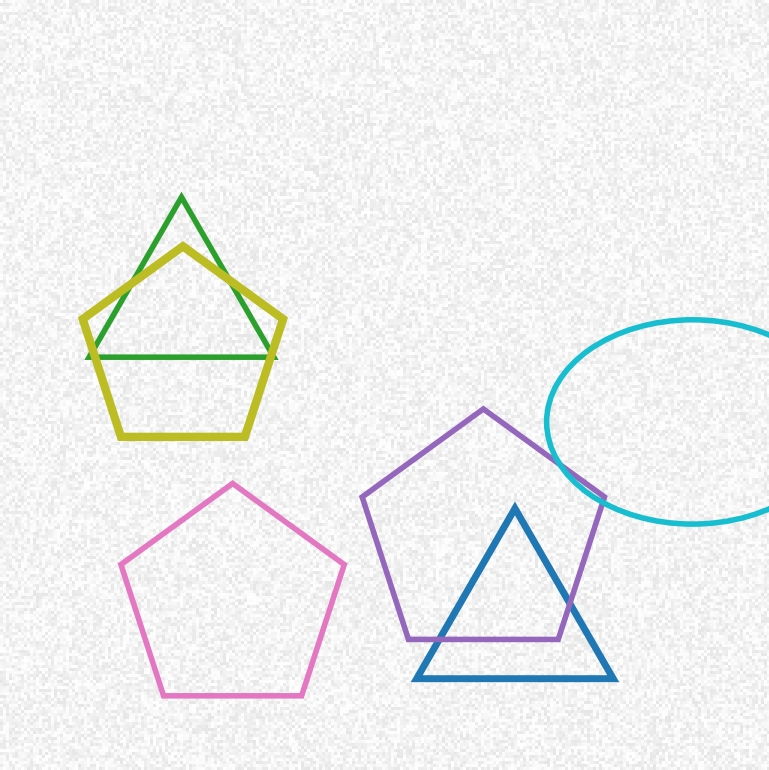[{"shape": "triangle", "thickness": 2.5, "radius": 0.74, "center": [0.669, 0.192]}, {"shape": "triangle", "thickness": 2, "radius": 0.69, "center": [0.236, 0.605]}, {"shape": "pentagon", "thickness": 2, "radius": 0.83, "center": [0.628, 0.303]}, {"shape": "pentagon", "thickness": 2, "radius": 0.76, "center": [0.302, 0.22]}, {"shape": "pentagon", "thickness": 3, "radius": 0.68, "center": [0.238, 0.543]}, {"shape": "oval", "thickness": 2, "radius": 0.95, "center": [0.899, 0.452]}]